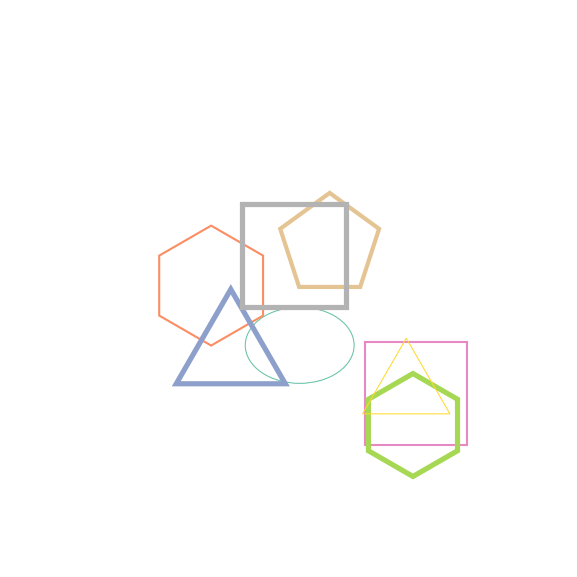[{"shape": "oval", "thickness": 0.5, "radius": 0.47, "center": [0.519, 0.401]}, {"shape": "hexagon", "thickness": 1, "radius": 0.52, "center": [0.366, 0.505]}, {"shape": "triangle", "thickness": 2.5, "radius": 0.55, "center": [0.4, 0.389]}, {"shape": "square", "thickness": 1, "radius": 0.44, "center": [0.72, 0.318]}, {"shape": "hexagon", "thickness": 2.5, "radius": 0.45, "center": [0.715, 0.263]}, {"shape": "triangle", "thickness": 0.5, "radius": 0.44, "center": [0.703, 0.326]}, {"shape": "pentagon", "thickness": 2, "radius": 0.45, "center": [0.571, 0.575]}, {"shape": "square", "thickness": 2.5, "radius": 0.45, "center": [0.509, 0.557]}]